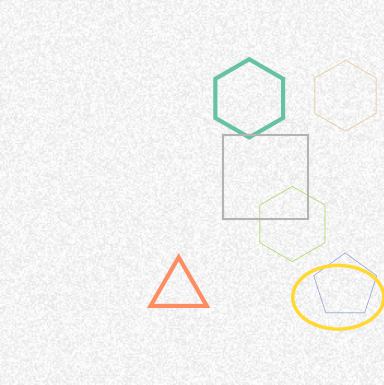[{"shape": "hexagon", "thickness": 3, "radius": 0.51, "center": [0.647, 0.745]}, {"shape": "triangle", "thickness": 3, "radius": 0.42, "center": [0.464, 0.248]}, {"shape": "pentagon", "thickness": 0.5, "radius": 0.43, "center": [0.897, 0.257]}, {"shape": "hexagon", "thickness": 0.5, "radius": 0.49, "center": [0.76, 0.418]}, {"shape": "oval", "thickness": 2.5, "radius": 0.59, "center": [0.879, 0.228]}, {"shape": "hexagon", "thickness": 0.5, "radius": 0.46, "center": [0.897, 0.751]}, {"shape": "square", "thickness": 1.5, "radius": 0.55, "center": [0.69, 0.54]}]